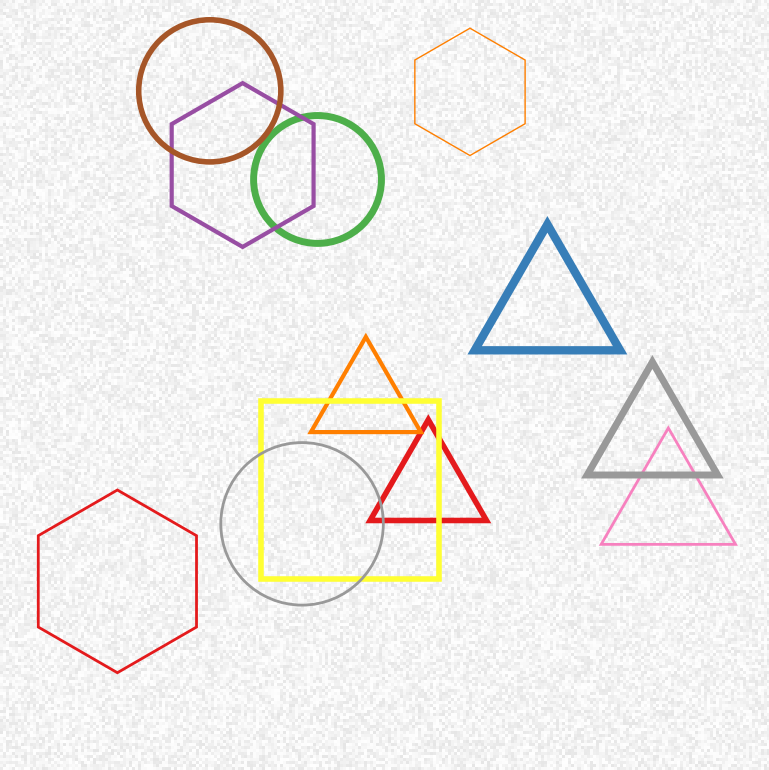[{"shape": "hexagon", "thickness": 1, "radius": 0.59, "center": [0.152, 0.245]}, {"shape": "triangle", "thickness": 2, "radius": 0.44, "center": [0.556, 0.368]}, {"shape": "triangle", "thickness": 3, "radius": 0.55, "center": [0.711, 0.6]}, {"shape": "circle", "thickness": 2.5, "radius": 0.42, "center": [0.412, 0.767]}, {"shape": "hexagon", "thickness": 1.5, "radius": 0.53, "center": [0.315, 0.786]}, {"shape": "triangle", "thickness": 1.5, "radius": 0.41, "center": [0.475, 0.48]}, {"shape": "hexagon", "thickness": 0.5, "radius": 0.41, "center": [0.61, 0.881]}, {"shape": "square", "thickness": 2, "radius": 0.58, "center": [0.455, 0.364]}, {"shape": "circle", "thickness": 2, "radius": 0.46, "center": [0.272, 0.882]}, {"shape": "triangle", "thickness": 1, "radius": 0.5, "center": [0.868, 0.343]}, {"shape": "triangle", "thickness": 2.5, "radius": 0.49, "center": [0.847, 0.432]}, {"shape": "circle", "thickness": 1, "radius": 0.53, "center": [0.392, 0.32]}]